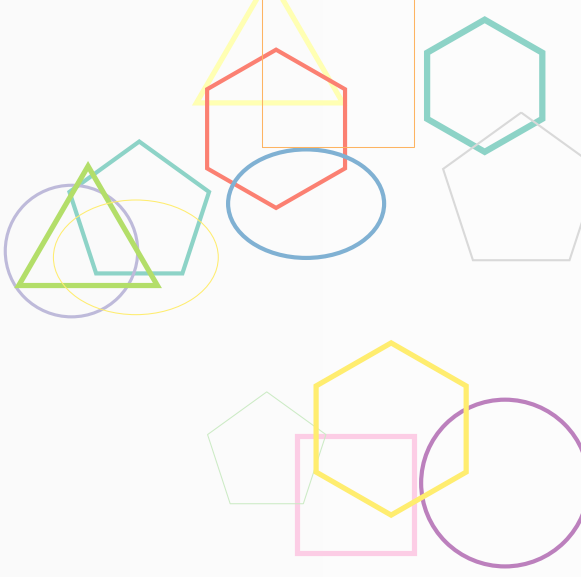[{"shape": "pentagon", "thickness": 2, "radius": 0.63, "center": [0.24, 0.628]}, {"shape": "hexagon", "thickness": 3, "radius": 0.57, "center": [0.834, 0.851]}, {"shape": "triangle", "thickness": 2.5, "radius": 0.73, "center": [0.464, 0.894]}, {"shape": "circle", "thickness": 1.5, "radius": 0.57, "center": [0.123, 0.564]}, {"shape": "hexagon", "thickness": 2, "radius": 0.69, "center": [0.475, 0.776]}, {"shape": "oval", "thickness": 2, "radius": 0.67, "center": [0.527, 0.646]}, {"shape": "square", "thickness": 0.5, "radius": 0.65, "center": [0.581, 0.875]}, {"shape": "triangle", "thickness": 2.5, "radius": 0.69, "center": [0.151, 0.574]}, {"shape": "square", "thickness": 2.5, "radius": 0.5, "center": [0.612, 0.143]}, {"shape": "pentagon", "thickness": 1, "radius": 0.71, "center": [0.897, 0.663]}, {"shape": "circle", "thickness": 2, "radius": 0.72, "center": [0.869, 0.163]}, {"shape": "pentagon", "thickness": 0.5, "radius": 0.54, "center": [0.459, 0.214]}, {"shape": "hexagon", "thickness": 2.5, "radius": 0.75, "center": [0.673, 0.256]}, {"shape": "oval", "thickness": 0.5, "radius": 0.71, "center": [0.234, 0.554]}]